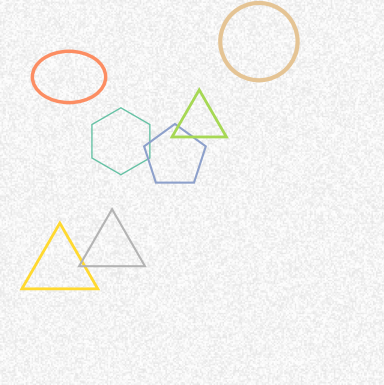[{"shape": "hexagon", "thickness": 1, "radius": 0.43, "center": [0.314, 0.633]}, {"shape": "oval", "thickness": 2.5, "radius": 0.48, "center": [0.179, 0.8]}, {"shape": "pentagon", "thickness": 1.5, "radius": 0.42, "center": [0.454, 0.594]}, {"shape": "triangle", "thickness": 2, "radius": 0.41, "center": [0.517, 0.685]}, {"shape": "triangle", "thickness": 2, "radius": 0.57, "center": [0.155, 0.307]}, {"shape": "circle", "thickness": 3, "radius": 0.5, "center": [0.673, 0.892]}, {"shape": "triangle", "thickness": 1.5, "radius": 0.49, "center": [0.291, 0.358]}]